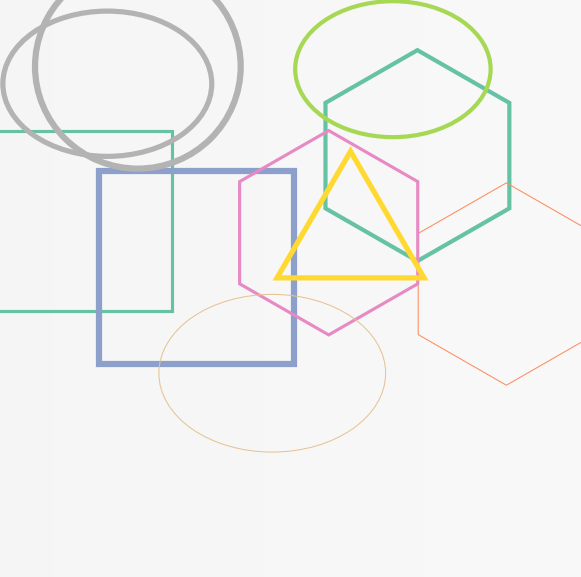[{"shape": "hexagon", "thickness": 2, "radius": 0.91, "center": [0.718, 0.73]}, {"shape": "square", "thickness": 1.5, "radius": 0.78, "center": [0.14, 0.616]}, {"shape": "hexagon", "thickness": 0.5, "radius": 0.88, "center": [0.871, 0.507]}, {"shape": "square", "thickness": 3, "radius": 0.84, "center": [0.339, 0.536]}, {"shape": "hexagon", "thickness": 1.5, "radius": 0.88, "center": [0.565, 0.596]}, {"shape": "oval", "thickness": 2, "radius": 0.84, "center": [0.676, 0.879]}, {"shape": "triangle", "thickness": 2.5, "radius": 0.73, "center": [0.603, 0.591]}, {"shape": "oval", "thickness": 0.5, "radius": 0.98, "center": [0.468, 0.353]}, {"shape": "oval", "thickness": 2.5, "radius": 0.9, "center": [0.185, 0.854]}, {"shape": "circle", "thickness": 3, "radius": 0.88, "center": [0.237, 0.884]}]